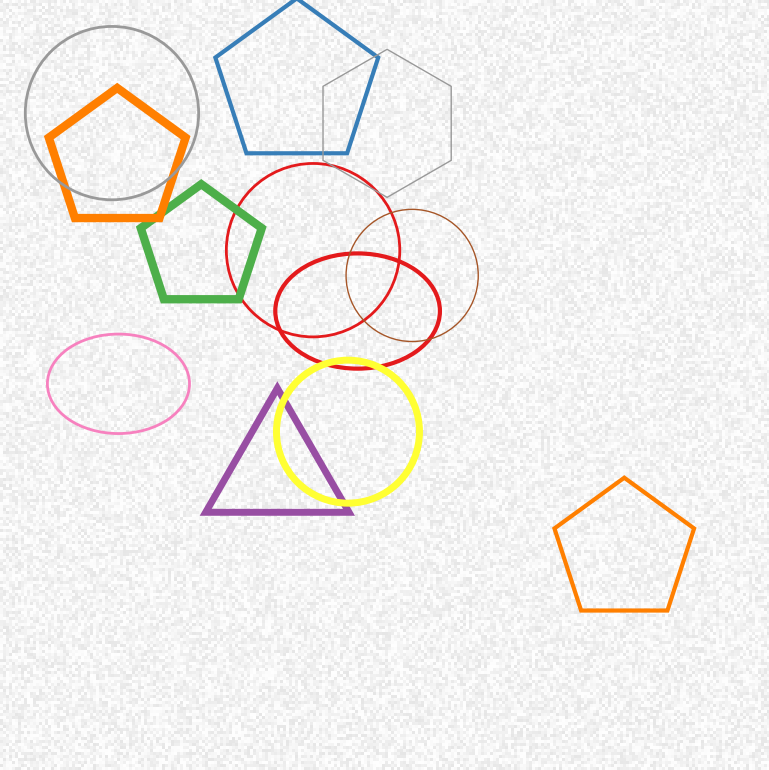[{"shape": "circle", "thickness": 1, "radius": 0.56, "center": [0.407, 0.675]}, {"shape": "oval", "thickness": 1.5, "radius": 0.53, "center": [0.464, 0.596]}, {"shape": "pentagon", "thickness": 1.5, "radius": 0.56, "center": [0.385, 0.891]}, {"shape": "pentagon", "thickness": 3, "radius": 0.41, "center": [0.261, 0.678]}, {"shape": "triangle", "thickness": 2.5, "radius": 0.54, "center": [0.36, 0.388]}, {"shape": "pentagon", "thickness": 1.5, "radius": 0.48, "center": [0.811, 0.284]}, {"shape": "pentagon", "thickness": 3, "radius": 0.47, "center": [0.152, 0.792]}, {"shape": "circle", "thickness": 2.5, "radius": 0.46, "center": [0.452, 0.439]}, {"shape": "circle", "thickness": 0.5, "radius": 0.43, "center": [0.535, 0.642]}, {"shape": "oval", "thickness": 1, "radius": 0.46, "center": [0.154, 0.502]}, {"shape": "hexagon", "thickness": 0.5, "radius": 0.48, "center": [0.503, 0.84]}, {"shape": "circle", "thickness": 1, "radius": 0.56, "center": [0.145, 0.853]}]